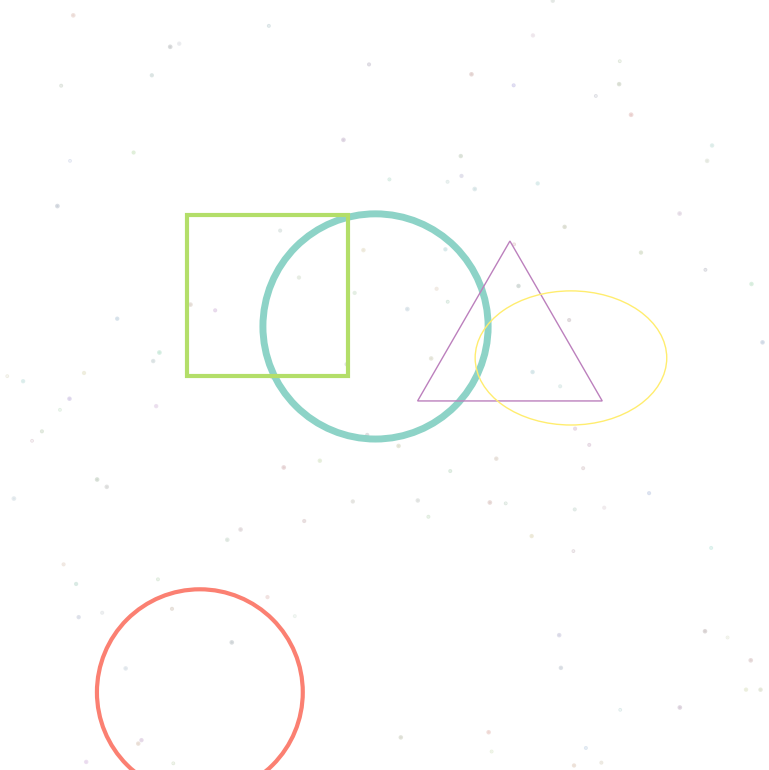[{"shape": "circle", "thickness": 2.5, "radius": 0.73, "center": [0.488, 0.576]}, {"shape": "circle", "thickness": 1.5, "radius": 0.67, "center": [0.26, 0.101]}, {"shape": "square", "thickness": 1.5, "radius": 0.52, "center": [0.347, 0.616]}, {"shape": "triangle", "thickness": 0.5, "radius": 0.69, "center": [0.662, 0.549]}, {"shape": "oval", "thickness": 0.5, "radius": 0.62, "center": [0.741, 0.535]}]